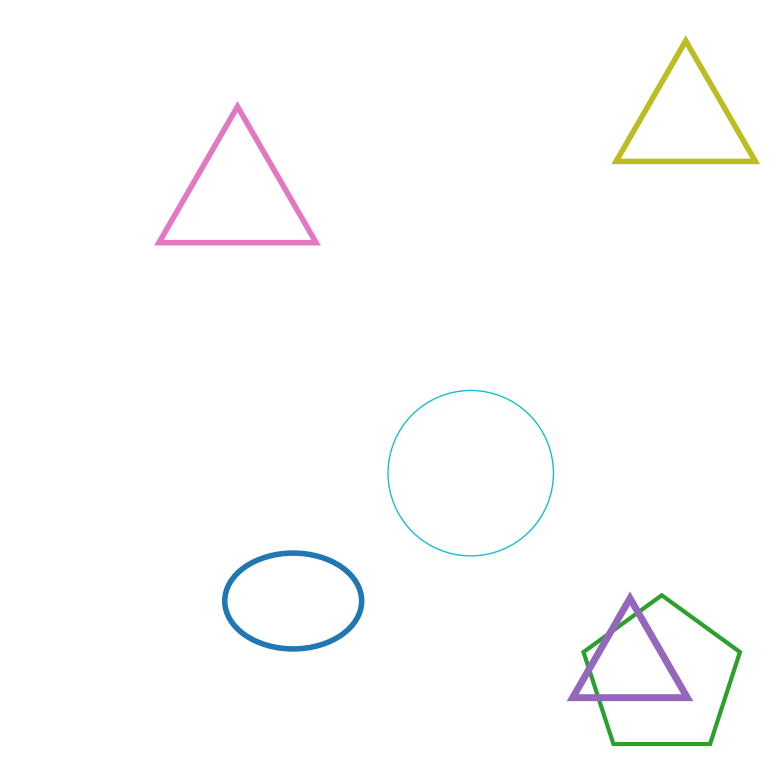[{"shape": "oval", "thickness": 2, "radius": 0.44, "center": [0.381, 0.219]}, {"shape": "pentagon", "thickness": 1.5, "radius": 0.53, "center": [0.859, 0.12]}, {"shape": "triangle", "thickness": 2.5, "radius": 0.43, "center": [0.818, 0.137]}, {"shape": "triangle", "thickness": 2, "radius": 0.59, "center": [0.308, 0.744]}, {"shape": "triangle", "thickness": 2, "radius": 0.52, "center": [0.891, 0.843]}, {"shape": "circle", "thickness": 0.5, "radius": 0.54, "center": [0.611, 0.385]}]